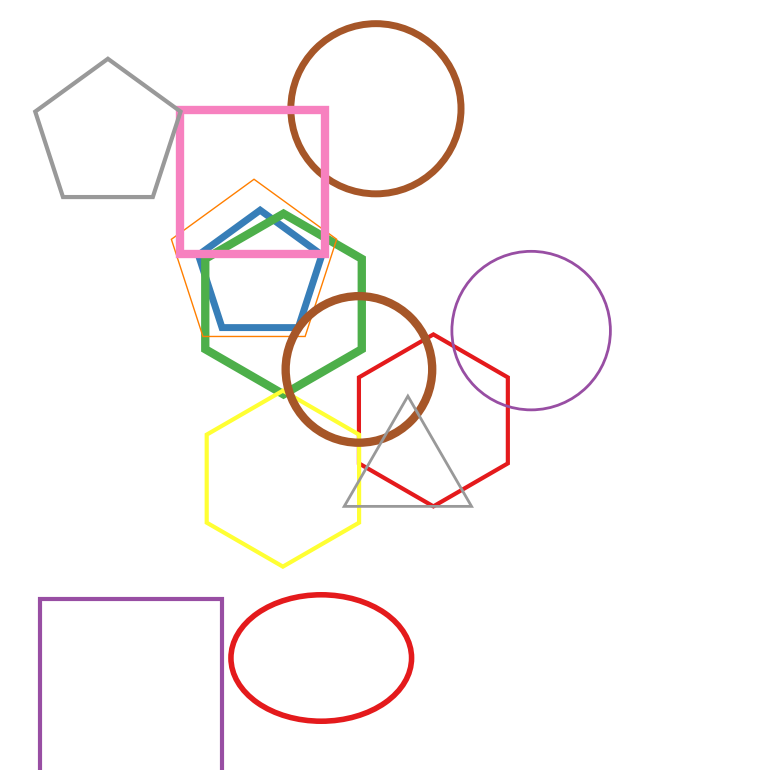[{"shape": "oval", "thickness": 2, "radius": 0.59, "center": [0.417, 0.145]}, {"shape": "hexagon", "thickness": 1.5, "radius": 0.56, "center": [0.563, 0.454]}, {"shape": "pentagon", "thickness": 2.5, "radius": 0.42, "center": [0.338, 0.643]}, {"shape": "hexagon", "thickness": 3, "radius": 0.59, "center": [0.368, 0.605]}, {"shape": "circle", "thickness": 1, "radius": 0.51, "center": [0.69, 0.571]}, {"shape": "square", "thickness": 1.5, "radius": 0.59, "center": [0.17, 0.104]}, {"shape": "pentagon", "thickness": 0.5, "radius": 0.56, "center": [0.33, 0.654]}, {"shape": "hexagon", "thickness": 1.5, "radius": 0.57, "center": [0.367, 0.378]}, {"shape": "circle", "thickness": 3, "radius": 0.48, "center": [0.466, 0.52]}, {"shape": "circle", "thickness": 2.5, "radius": 0.55, "center": [0.488, 0.859]}, {"shape": "square", "thickness": 3, "radius": 0.47, "center": [0.328, 0.764]}, {"shape": "pentagon", "thickness": 1.5, "radius": 0.5, "center": [0.14, 0.824]}, {"shape": "triangle", "thickness": 1, "radius": 0.48, "center": [0.53, 0.39]}]